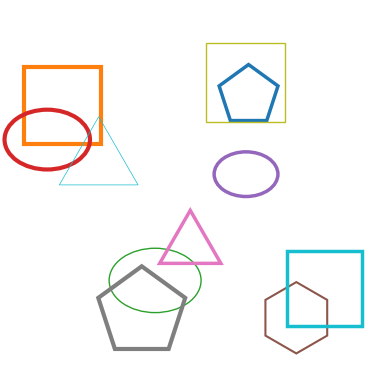[{"shape": "pentagon", "thickness": 2.5, "radius": 0.4, "center": [0.646, 0.752]}, {"shape": "square", "thickness": 3, "radius": 0.5, "center": [0.162, 0.726]}, {"shape": "oval", "thickness": 1, "radius": 0.6, "center": [0.403, 0.272]}, {"shape": "oval", "thickness": 3, "radius": 0.55, "center": [0.123, 0.637]}, {"shape": "oval", "thickness": 2.5, "radius": 0.41, "center": [0.639, 0.548]}, {"shape": "hexagon", "thickness": 1.5, "radius": 0.46, "center": [0.77, 0.175]}, {"shape": "triangle", "thickness": 2.5, "radius": 0.46, "center": [0.494, 0.362]}, {"shape": "pentagon", "thickness": 3, "radius": 0.59, "center": [0.368, 0.19]}, {"shape": "square", "thickness": 1, "radius": 0.51, "center": [0.638, 0.785]}, {"shape": "square", "thickness": 2.5, "radius": 0.48, "center": [0.842, 0.251]}, {"shape": "triangle", "thickness": 0.5, "radius": 0.59, "center": [0.256, 0.579]}]